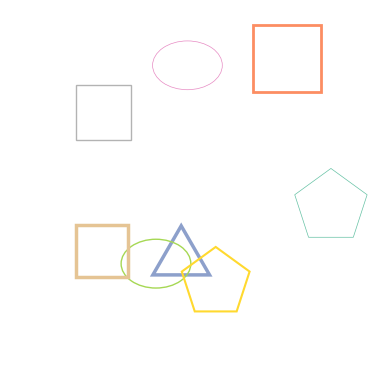[{"shape": "pentagon", "thickness": 0.5, "radius": 0.49, "center": [0.86, 0.464]}, {"shape": "square", "thickness": 2, "radius": 0.44, "center": [0.745, 0.848]}, {"shape": "triangle", "thickness": 2.5, "radius": 0.42, "center": [0.471, 0.328]}, {"shape": "oval", "thickness": 0.5, "radius": 0.45, "center": [0.487, 0.83]}, {"shape": "oval", "thickness": 1, "radius": 0.45, "center": [0.405, 0.315]}, {"shape": "pentagon", "thickness": 1.5, "radius": 0.46, "center": [0.56, 0.266]}, {"shape": "square", "thickness": 2.5, "radius": 0.34, "center": [0.265, 0.349]}, {"shape": "square", "thickness": 1, "radius": 0.35, "center": [0.269, 0.707]}]